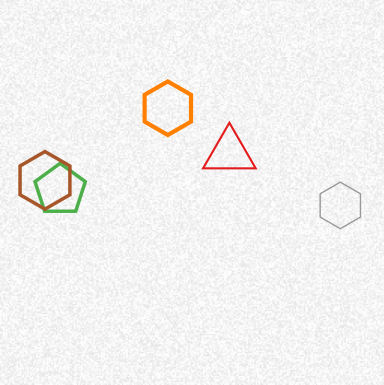[{"shape": "triangle", "thickness": 1.5, "radius": 0.39, "center": [0.596, 0.602]}, {"shape": "pentagon", "thickness": 2.5, "radius": 0.34, "center": [0.156, 0.507]}, {"shape": "hexagon", "thickness": 3, "radius": 0.35, "center": [0.436, 0.719]}, {"shape": "hexagon", "thickness": 2.5, "radius": 0.37, "center": [0.117, 0.532]}, {"shape": "hexagon", "thickness": 1, "radius": 0.3, "center": [0.884, 0.466]}]